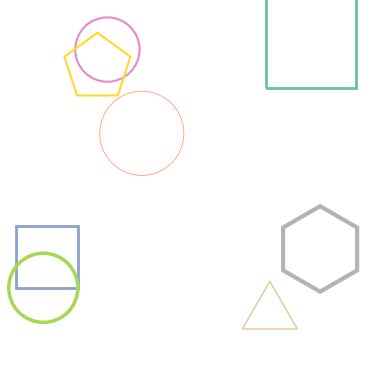[{"shape": "square", "thickness": 2, "radius": 0.58, "center": [0.808, 0.887]}, {"shape": "circle", "thickness": 0.5, "radius": 0.55, "center": [0.368, 0.654]}, {"shape": "square", "thickness": 2, "radius": 0.4, "center": [0.122, 0.332]}, {"shape": "circle", "thickness": 1.5, "radius": 0.42, "center": [0.279, 0.871]}, {"shape": "circle", "thickness": 2.5, "radius": 0.45, "center": [0.113, 0.252]}, {"shape": "pentagon", "thickness": 1.5, "radius": 0.45, "center": [0.253, 0.825]}, {"shape": "triangle", "thickness": 1, "radius": 0.41, "center": [0.701, 0.187]}, {"shape": "hexagon", "thickness": 3, "radius": 0.56, "center": [0.831, 0.353]}]